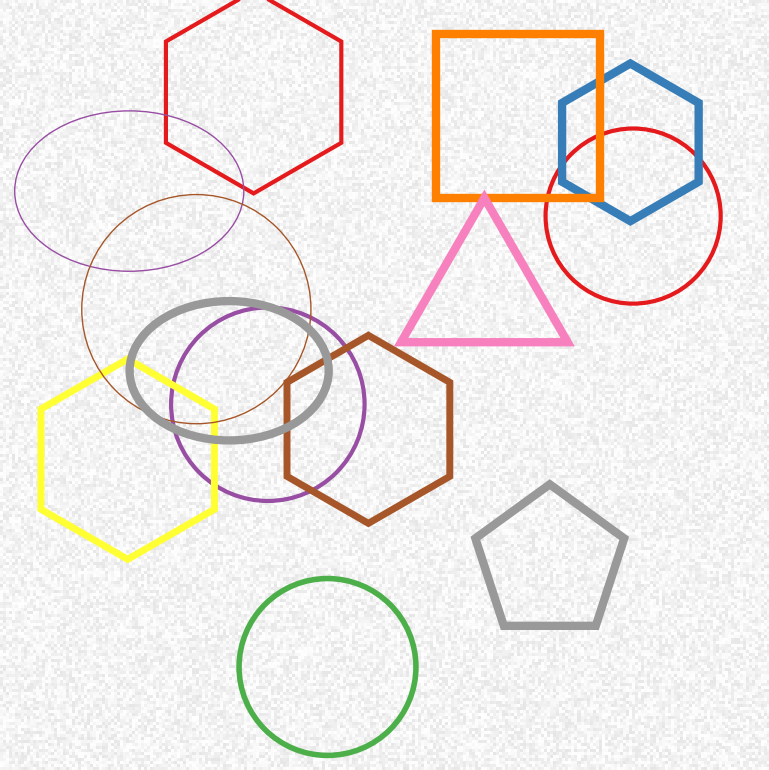[{"shape": "circle", "thickness": 1.5, "radius": 0.57, "center": [0.822, 0.719]}, {"shape": "hexagon", "thickness": 1.5, "radius": 0.66, "center": [0.329, 0.88]}, {"shape": "hexagon", "thickness": 3, "radius": 0.51, "center": [0.819, 0.815]}, {"shape": "circle", "thickness": 2, "radius": 0.57, "center": [0.425, 0.134]}, {"shape": "circle", "thickness": 1.5, "radius": 0.63, "center": [0.348, 0.475]}, {"shape": "oval", "thickness": 0.5, "radius": 0.74, "center": [0.168, 0.752]}, {"shape": "square", "thickness": 3, "radius": 0.53, "center": [0.672, 0.849]}, {"shape": "hexagon", "thickness": 2.5, "radius": 0.65, "center": [0.166, 0.404]}, {"shape": "hexagon", "thickness": 2.5, "radius": 0.61, "center": [0.478, 0.442]}, {"shape": "circle", "thickness": 0.5, "radius": 0.74, "center": [0.255, 0.599]}, {"shape": "triangle", "thickness": 3, "radius": 0.62, "center": [0.629, 0.618]}, {"shape": "oval", "thickness": 3, "radius": 0.65, "center": [0.298, 0.518]}, {"shape": "pentagon", "thickness": 3, "radius": 0.51, "center": [0.714, 0.269]}]